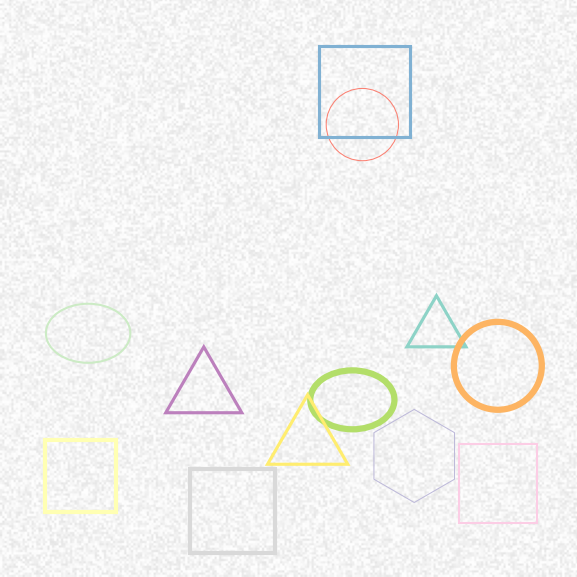[{"shape": "triangle", "thickness": 1.5, "radius": 0.29, "center": [0.756, 0.428]}, {"shape": "square", "thickness": 2, "radius": 0.31, "center": [0.14, 0.175]}, {"shape": "hexagon", "thickness": 0.5, "radius": 0.4, "center": [0.717, 0.21]}, {"shape": "circle", "thickness": 0.5, "radius": 0.31, "center": [0.627, 0.783]}, {"shape": "square", "thickness": 1.5, "radius": 0.39, "center": [0.631, 0.841]}, {"shape": "circle", "thickness": 3, "radius": 0.38, "center": [0.862, 0.366]}, {"shape": "oval", "thickness": 3, "radius": 0.36, "center": [0.61, 0.307]}, {"shape": "square", "thickness": 1, "radius": 0.34, "center": [0.863, 0.161]}, {"shape": "square", "thickness": 2, "radius": 0.37, "center": [0.402, 0.114]}, {"shape": "triangle", "thickness": 1.5, "radius": 0.38, "center": [0.353, 0.322]}, {"shape": "oval", "thickness": 1, "radius": 0.37, "center": [0.153, 0.422]}, {"shape": "triangle", "thickness": 1.5, "radius": 0.4, "center": [0.533, 0.235]}]